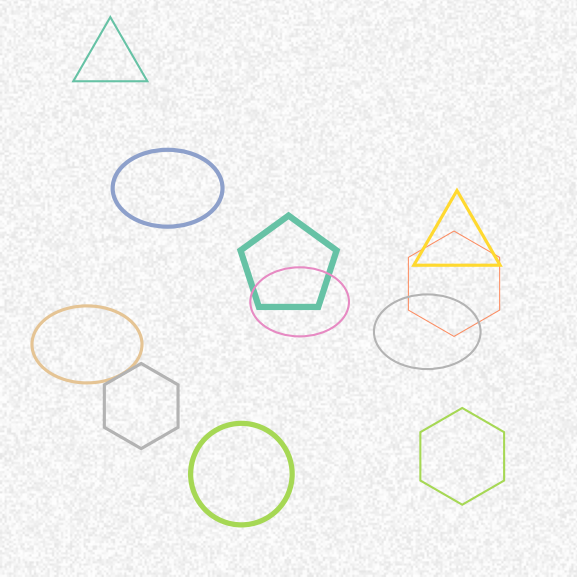[{"shape": "triangle", "thickness": 1, "radius": 0.37, "center": [0.191, 0.895]}, {"shape": "pentagon", "thickness": 3, "radius": 0.44, "center": [0.5, 0.538]}, {"shape": "hexagon", "thickness": 0.5, "radius": 0.46, "center": [0.786, 0.508]}, {"shape": "oval", "thickness": 2, "radius": 0.48, "center": [0.29, 0.673]}, {"shape": "oval", "thickness": 1, "radius": 0.43, "center": [0.519, 0.476]}, {"shape": "circle", "thickness": 2.5, "radius": 0.44, "center": [0.418, 0.178]}, {"shape": "hexagon", "thickness": 1, "radius": 0.42, "center": [0.8, 0.209]}, {"shape": "triangle", "thickness": 1.5, "radius": 0.43, "center": [0.791, 0.583]}, {"shape": "oval", "thickness": 1.5, "radius": 0.48, "center": [0.151, 0.403]}, {"shape": "oval", "thickness": 1, "radius": 0.46, "center": [0.74, 0.425]}, {"shape": "hexagon", "thickness": 1.5, "radius": 0.37, "center": [0.244, 0.296]}]